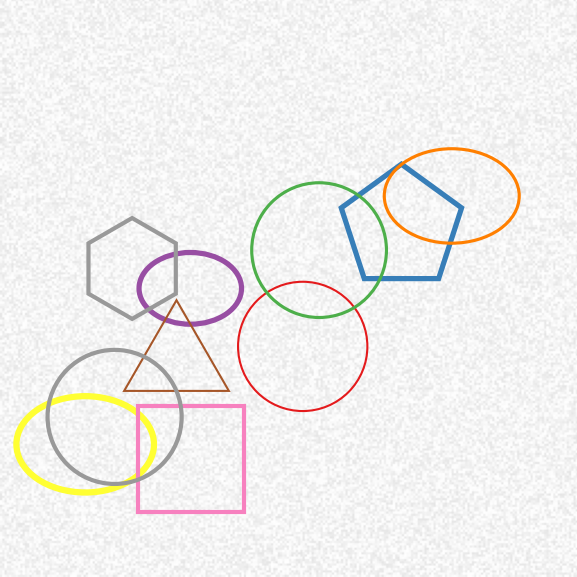[{"shape": "circle", "thickness": 1, "radius": 0.56, "center": [0.524, 0.399]}, {"shape": "pentagon", "thickness": 2.5, "radius": 0.55, "center": [0.695, 0.605]}, {"shape": "circle", "thickness": 1.5, "radius": 0.58, "center": [0.553, 0.566]}, {"shape": "oval", "thickness": 2.5, "radius": 0.44, "center": [0.329, 0.5]}, {"shape": "oval", "thickness": 1.5, "radius": 0.58, "center": [0.782, 0.66]}, {"shape": "oval", "thickness": 3, "radius": 0.6, "center": [0.148, 0.23]}, {"shape": "triangle", "thickness": 1, "radius": 0.52, "center": [0.306, 0.375]}, {"shape": "square", "thickness": 2, "radius": 0.46, "center": [0.331, 0.204]}, {"shape": "hexagon", "thickness": 2, "radius": 0.44, "center": [0.229, 0.534]}, {"shape": "circle", "thickness": 2, "radius": 0.58, "center": [0.198, 0.277]}]